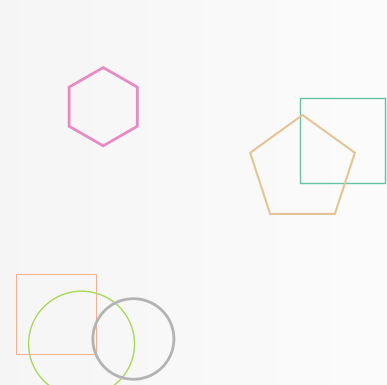[{"shape": "square", "thickness": 1, "radius": 0.55, "center": [0.884, 0.635]}, {"shape": "square", "thickness": 0.5, "radius": 0.52, "center": [0.145, 0.186]}, {"shape": "hexagon", "thickness": 2, "radius": 0.51, "center": [0.266, 0.723]}, {"shape": "circle", "thickness": 1, "radius": 0.68, "center": [0.21, 0.107]}, {"shape": "pentagon", "thickness": 1.5, "radius": 0.71, "center": [0.781, 0.559]}, {"shape": "circle", "thickness": 2, "radius": 0.52, "center": [0.344, 0.12]}]